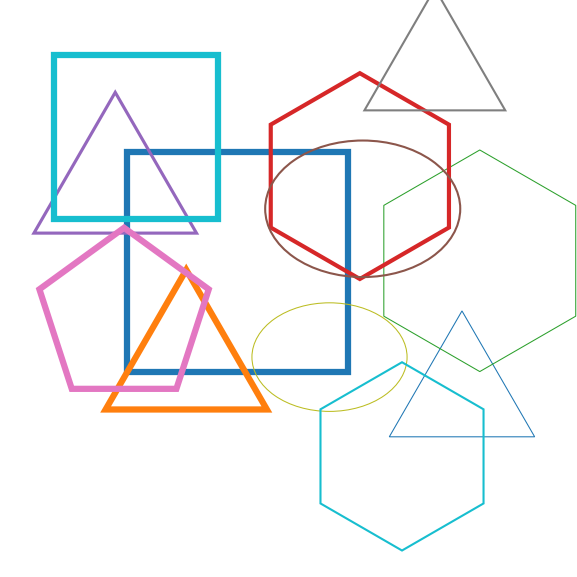[{"shape": "triangle", "thickness": 0.5, "radius": 0.73, "center": [0.8, 0.315]}, {"shape": "square", "thickness": 3, "radius": 0.95, "center": [0.411, 0.545]}, {"shape": "triangle", "thickness": 3, "radius": 0.81, "center": [0.323, 0.371]}, {"shape": "hexagon", "thickness": 0.5, "radius": 0.96, "center": [0.831, 0.548]}, {"shape": "hexagon", "thickness": 2, "radius": 0.89, "center": [0.623, 0.694]}, {"shape": "triangle", "thickness": 1.5, "radius": 0.81, "center": [0.2, 0.677]}, {"shape": "oval", "thickness": 1, "radius": 0.84, "center": [0.628, 0.638]}, {"shape": "pentagon", "thickness": 3, "radius": 0.77, "center": [0.215, 0.451]}, {"shape": "triangle", "thickness": 1, "radius": 0.7, "center": [0.753, 0.878]}, {"shape": "oval", "thickness": 0.5, "radius": 0.67, "center": [0.571, 0.381]}, {"shape": "square", "thickness": 3, "radius": 0.71, "center": [0.236, 0.762]}, {"shape": "hexagon", "thickness": 1, "radius": 0.82, "center": [0.696, 0.209]}]